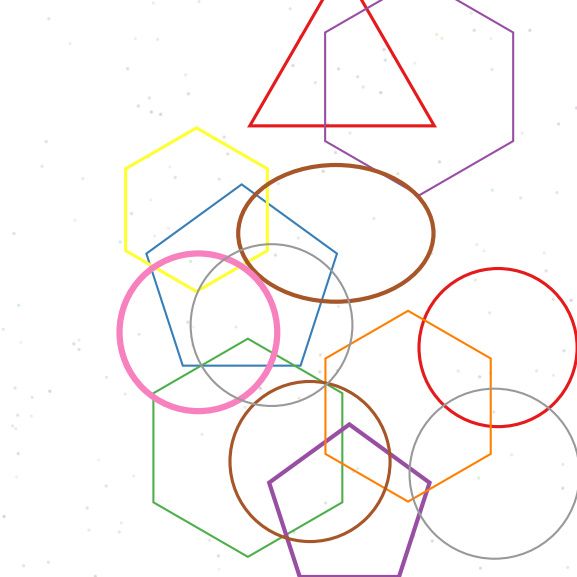[{"shape": "circle", "thickness": 1.5, "radius": 0.68, "center": [0.862, 0.397]}, {"shape": "triangle", "thickness": 1.5, "radius": 0.92, "center": [0.592, 0.873]}, {"shape": "pentagon", "thickness": 1, "radius": 0.87, "center": [0.418, 0.506]}, {"shape": "hexagon", "thickness": 1, "radius": 0.94, "center": [0.429, 0.224]}, {"shape": "pentagon", "thickness": 2, "radius": 0.73, "center": [0.605, 0.118]}, {"shape": "hexagon", "thickness": 1, "radius": 0.94, "center": [0.726, 0.849]}, {"shape": "hexagon", "thickness": 1, "radius": 0.83, "center": [0.707, 0.296]}, {"shape": "hexagon", "thickness": 1.5, "radius": 0.71, "center": [0.34, 0.636]}, {"shape": "oval", "thickness": 2, "radius": 0.85, "center": [0.582, 0.595]}, {"shape": "circle", "thickness": 1.5, "radius": 0.69, "center": [0.537, 0.2]}, {"shape": "circle", "thickness": 3, "radius": 0.68, "center": [0.344, 0.424]}, {"shape": "circle", "thickness": 1, "radius": 0.7, "center": [0.47, 0.436]}, {"shape": "circle", "thickness": 1, "radius": 0.74, "center": [0.856, 0.179]}]